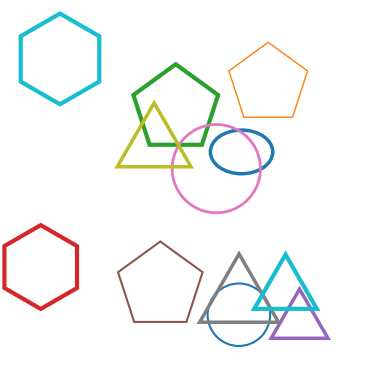[{"shape": "oval", "thickness": 2.5, "radius": 0.41, "center": [0.627, 0.605]}, {"shape": "circle", "thickness": 1.5, "radius": 0.41, "center": [0.62, 0.183]}, {"shape": "pentagon", "thickness": 1, "radius": 0.54, "center": [0.697, 0.783]}, {"shape": "pentagon", "thickness": 3, "radius": 0.58, "center": [0.456, 0.718]}, {"shape": "hexagon", "thickness": 3, "radius": 0.54, "center": [0.106, 0.306]}, {"shape": "triangle", "thickness": 2.5, "radius": 0.43, "center": [0.778, 0.164]}, {"shape": "pentagon", "thickness": 1.5, "radius": 0.58, "center": [0.416, 0.257]}, {"shape": "circle", "thickness": 2, "radius": 0.57, "center": [0.562, 0.562]}, {"shape": "triangle", "thickness": 2.5, "radius": 0.59, "center": [0.621, 0.222]}, {"shape": "triangle", "thickness": 2.5, "radius": 0.55, "center": [0.4, 0.622]}, {"shape": "hexagon", "thickness": 3, "radius": 0.59, "center": [0.156, 0.847]}, {"shape": "triangle", "thickness": 3, "radius": 0.47, "center": [0.742, 0.245]}]